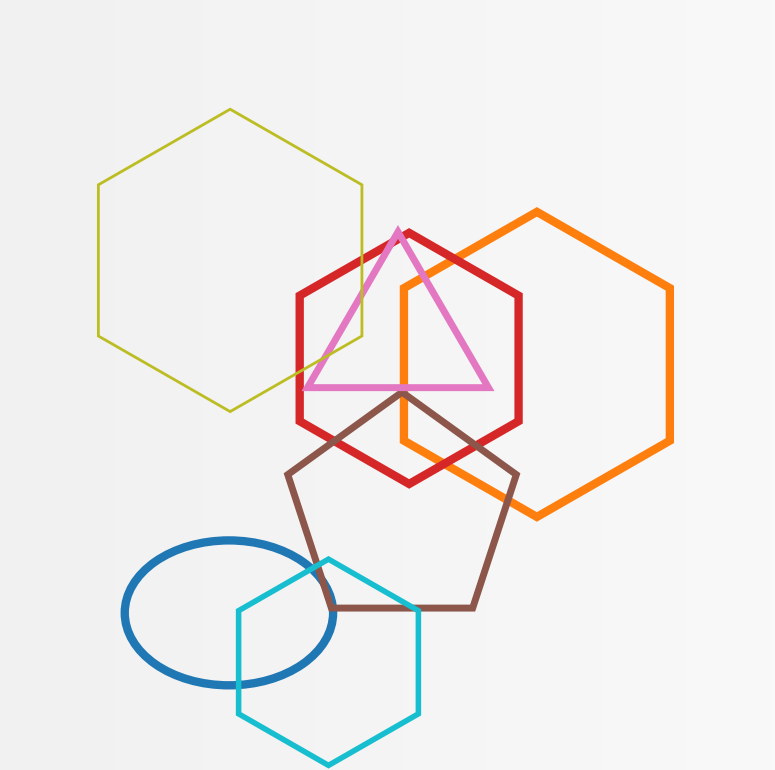[{"shape": "oval", "thickness": 3, "radius": 0.67, "center": [0.295, 0.204]}, {"shape": "hexagon", "thickness": 3, "radius": 0.99, "center": [0.693, 0.527]}, {"shape": "hexagon", "thickness": 3, "radius": 0.82, "center": [0.528, 0.535]}, {"shape": "pentagon", "thickness": 2.5, "radius": 0.78, "center": [0.519, 0.336]}, {"shape": "triangle", "thickness": 2.5, "radius": 0.67, "center": [0.514, 0.564]}, {"shape": "hexagon", "thickness": 1, "radius": 0.98, "center": [0.297, 0.662]}, {"shape": "hexagon", "thickness": 2, "radius": 0.67, "center": [0.424, 0.14]}]